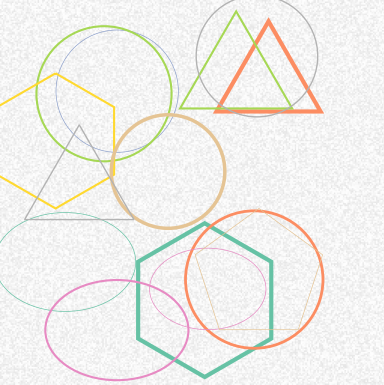[{"shape": "oval", "thickness": 0.5, "radius": 0.92, "center": [0.169, 0.32]}, {"shape": "hexagon", "thickness": 3, "radius": 1.0, "center": [0.532, 0.22]}, {"shape": "triangle", "thickness": 3, "radius": 0.78, "center": [0.697, 0.788]}, {"shape": "circle", "thickness": 2, "radius": 0.89, "center": [0.66, 0.274]}, {"shape": "circle", "thickness": 0.5, "radius": 0.79, "center": [0.304, 0.763]}, {"shape": "oval", "thickness": 0.5, "radius": 0.76, "center": [0.54, 0.25]}, {"shape": "oval", "thickness": 1.5, "radius": 0.93, "center": [0.304, 0.143]}, {"shape": "circle", "thickness": 1.5, "radius": 0.88, "center": [0.27, 0.756]}, {"shape": "triangle", "thickness": 1.5, "radius": 0.84, "center": [0.613, 0.802]}, {"shape": "hexagon", "thickness": 1.5, "radius": 0.88, "center": [0.144, 0.634]}, {"shape": "pentagon", "thickness": 0.5, "radius": 0.87, "center": [0.672, 0.284]}, {"shape": "circle", "thickness": 2.5, "radius": 0.74, "center": [0.436, 0.554]}, {"shape": "triangle", "thickness": 1, "radius": 0.82, "center": [0.206, 0.512]}, {"shape": "circle", "thickness": 1, "radius": 0.79, "center": [0.667, 0.854]}]